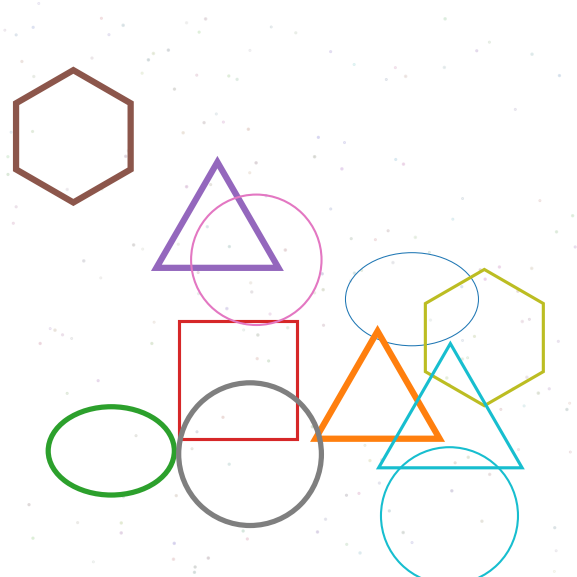[{"shape": "oval", "thickness": 0.5, "radius": 0.58, "center": [0.713, 0.481]}, {"shape": "triangle", "thickness": 3, "radius": 0.62, "center": [0.654, 0.301]}, {"shape": "oval", "thickness": 2.5, "radius": 0.55, "center": [0.193, 0.218]}, {"shape": "square", "thickness": 1.5, "radius": 0.51, "center": [0.412, 0.342]}, {"shape": "triangle", "thickness": 3, "radius": 0.61, "center": [0.376, 0.596]}, {"shape": "hexagon", "thickness": 3, "radius": 0.57, "center": [0.127, 0.763]}, {"shape": "circle", "thickness": 1, "radius": 0.56, "center": [0.444, 0.549]}, {"shape": "circle", "thickness": 2.5, "radius": 0.62, "center": [0.433, 0.213]}, {"shape": "hexagon", "thickness": 1.5, "radius": 0.59, "center": [0.839, 0.415]}, {"shape": "triangle", "thickness": 1.5, "radius": 0.72, "center": [0.78, 0.261]}, {"shape": "circle", "thickness": 1, "radius": 0.59, "center": [0.778, 0.106]}]